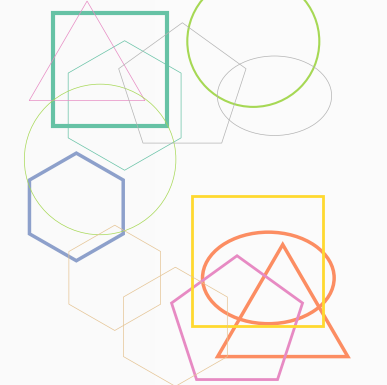[{"shape": "hexagon", "thickness": 0.5, "radius": 0.84, "center": [0.322, 0.726]}, {"shape": "square", "thickness": 3, "radius": 0.73, "center": [0.283, 0.819]}, {"shape": "oval", "thickness": 2.5, "radius": 0.85, "center": [0.692, 0.278]}, {"shape": "triangle", "thickness": 2.5, "radius": 0.97, "center": [0.73, 0.171]}, {"shape": "hexagon", "thickness": 2.5, "radius": 0.7, "center": [0.197, 0.463]}, {"shape": "pentagon", "thickness": 2, "radius": 0.89, "center": [0.612, 0.158]}, {"shape": "triangle", "thickness": 0.5, "radius": 0.86, "center": [0.225, 0.825]}, {"shape": "circle", "thickness": 1.5, "radius": 0.85, "center": [0.654, 0.893]}, {"shape": "circle", "thickness": 0.5, "radius": 0.98, "center": [0.258, 0.586]}, {"shape": "square", "thickness": 2, "radius": 0.85, "center": [0.664, 0.322]}, {"shape": "hexagon", "thickness": 0.5, "radius": 0.68, "center": [0.296, 0.278]}, {"shape": "hexagon", "thickness": 0.5, "radius": 0.77, "center": [0.453, 0.151]}, {"shape": "oval", "thickness": 0.5, "radius": 0.74, "center": [0.708, 0.751]}, {"shape": "pentagon", "thickness": 0.5, "radius": 0.86, "center": [0.471, 0.768]}]